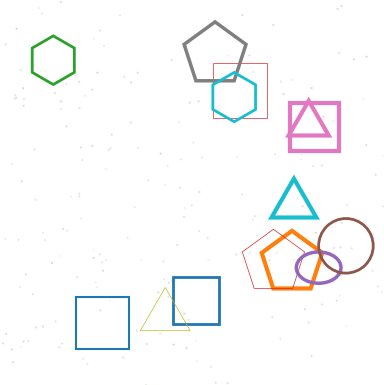[{"shape": "square", "thickness": 2, "radius": 0.3, "center": [0.509, 0.22]}, {"shape": "square", "thickness": 1.5, "radius": 0.34, "center": [0.266, 0.162]}, {"shape": "pentagon", "thickness": 3, "radius": 0.41, "center": [0.758, 0.318]}, {"shape": "hexagon", "thickness": 2, "radius": 0.32, "center": [0.138, 0.844]}, {"shape": "square", "thickness": 0.5, "radius": 0.35, "center": [0.624, 0.765]}, {"shape": "pentagon", "thickness": 0.5, "radius": 0.42, "center": [0.71, 0.32]}, {"shape": "oval", "thickness": 2.5, "radius": 0.29, "center": [0.828, 0.305]}, {"shape": "circle", "thickness": 2, "radius": 0.35, "center": [0.899, 0.361]}, {"shape": "square", "thickness": 3, "radius": 0.32, "center": [0.818, 0.67]}, {"shape": "triangle", "thickness": 3, "radius": 0.3, "center": [0.802, 0.678]}, {"shape": "pentagon", "thickness": 2.5, "radius": 0.42, "center": [0.559, 0.859]}, {"shape": "triangle", "thickness": 0.5, "radius": 0.37, "center": [0.429, 0.178]}, {"shape": "triangle", "thickness": 3, "radius": 0.34, "center": [0.763, 0.469]}, {"shape": "hexagon", "thickness": 2, "radius": 0.32, "center": [0.608, 0.748]}]